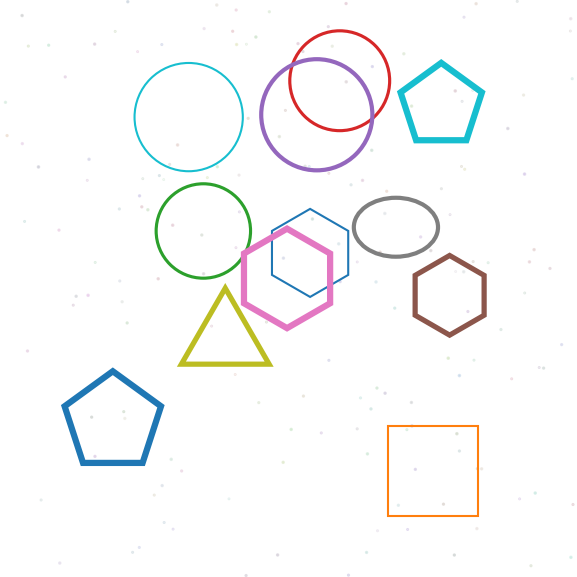[{"shape": "pentagon", "thickness": 3, "radius": 0.44, "center": [0.195, 0.269]}, {"shape": "hexagon", "thickness": 1, "radius": 0.38, "center": [0.537, 0.561]}, {"shape": "square", "thickness": 1, "radius": 0.39, "center": [0.75, 0.184]}, {"shape": "circle", "thickness": 1.5, "radius": 0.41, "center": [0.352, 0.599]}, {"shape": "circle", "thickness": 1.5, "radius": 0.43, "center": [0.588, 0.859]}, {"shape": "circle", "thickness": 2, "radius": 0.48, "center": [0.549, 0.8]}, {"shape": "hexagon", "thickness": 2.5, "radius": 0.34, "center": [0.779, 0.488]}, {"shape": "hexagon", "thickness": 3, "radius": 0.43, "center": [0.497, 0.517]}, {"shape": "oval", "thickness": 2, "radius": 0.36, "center": [0.686, 0.606]}, {"shape": "triangle", "thickness": 2.5, "radius": 0.44, "center": [0.39, 0.412]}, {"shape": "circle", "thickness": 1, "radius": 0.47, "center": [0.327, 0.796]}, {"shape": "pentagon", "thickness": 3, "radius": 0.37, "center": [0.764, 0.816]}]